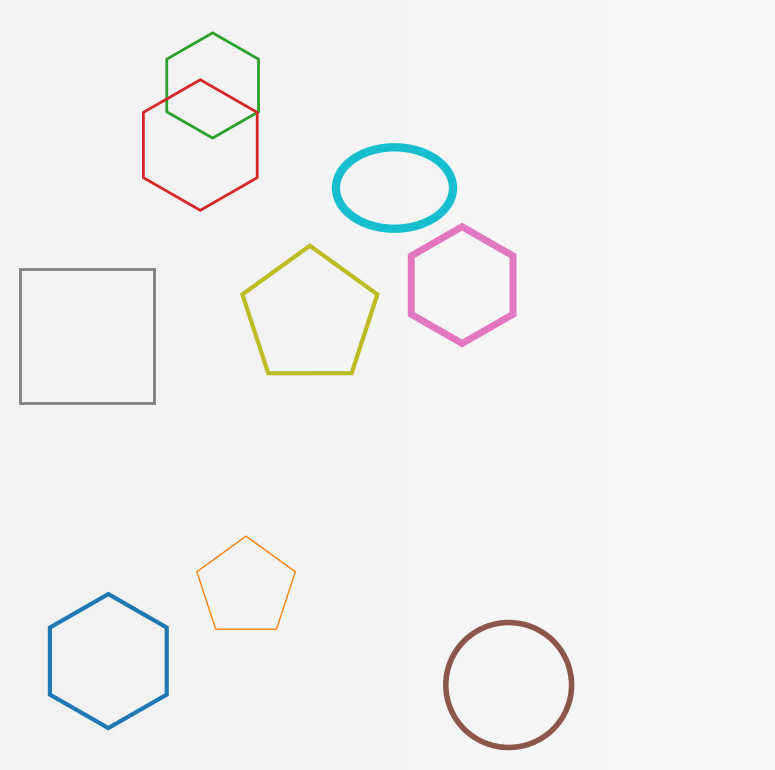[{"shape": "hexagon", "thickness": 1.5, "radius": 0.44, "center": [0.14, 0.141]}, {"shape": "pentagon", "thickness": 0.5, "radius": 0.33, "center": [0.318, 0.237]}, {"shape": "hexagon", "thickness": 1, "radius": 0.34, "center": [0.274, 0.889]}, {"shape": "hexagon", "thickness": 1, "radius": 0.42, "center": [0.258, 0.812]}, {"shape": "circle", "thickness": 2, "radius": 0.41, "center": [0.656, 0.11]}, {"shape": "hexagon", "thickness": 2.5, "radius": 0.38, "center": [0.596, 0.63]}, {"shape": "square", "thickness": 1, "radius": 0.43, "center": [0.112, 0.564]}, {"shape": "pentagon", "thickness": 1.5, "radius": 0.46, "center": [0.4, 0.589]}, {"shape": "oval", "thickness": 3, "radius": 0.38, "center": [0.509, 0.756]}]